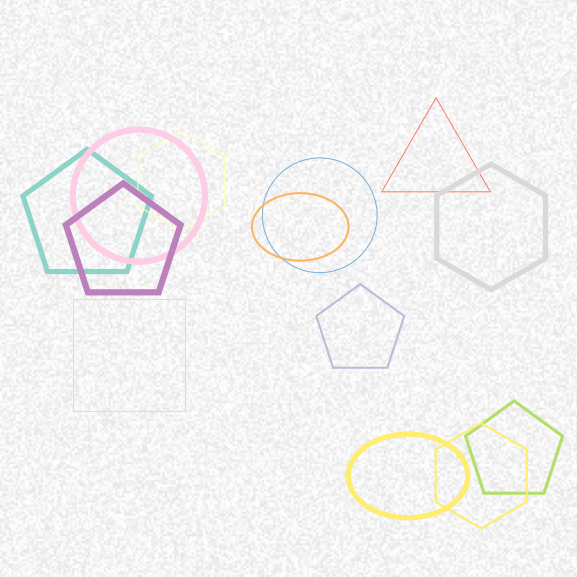[{"shape": "pentagon", "thickness": 2.5, "radius": 0.59, "center": [0.151, 0.624]}, {"shape": "hexagon", "thickness": 0.5, "radius": 0.43, "center": [0.314, 0.686]}, {"shape": "pentagon", "thickness": 1, "radius": 0.4, "center": [0.624, 0.427]}, {"shape": "triangle", "thickness": 0.5, "radius": 0.54, "center": [0.755, 0.721]}, {"shape": "circle", "thickness": 0.5, "radius": 0.5, "center": [0.554, 0.626]}, {"shape": "oval", "thickness": 1, "radius": 0.42, "center": [0.52, 0.606]}, {"shape": "pentagon", "thickness": 1.5, "radius": 0.44, "center": [0.89, 0.217]}, {"shape": "circle", "thickness": 3, "radius": 0.57, "center": [0.241, 0.66]}, {"shape": "hexagon", "thickness": 2.5, "radius": 0.54, "center": [0.85, 0.606]}, {"shape": "pentagon", "thickness": 3, "radius": 0.52, "center": [0.213, 0.577]}, {"shape": "square", "thickness": 0.5, "radius": 0.48, "center": [0.223, 0.385]}, {"shape": "oval", "thickness": 2.5, "radius": 0.52, "center": [0.707, 0.175]}, {"shape": "hexagon", "thickness": 1, "radius": 0.45, "center": [0.833, 0.175]}]